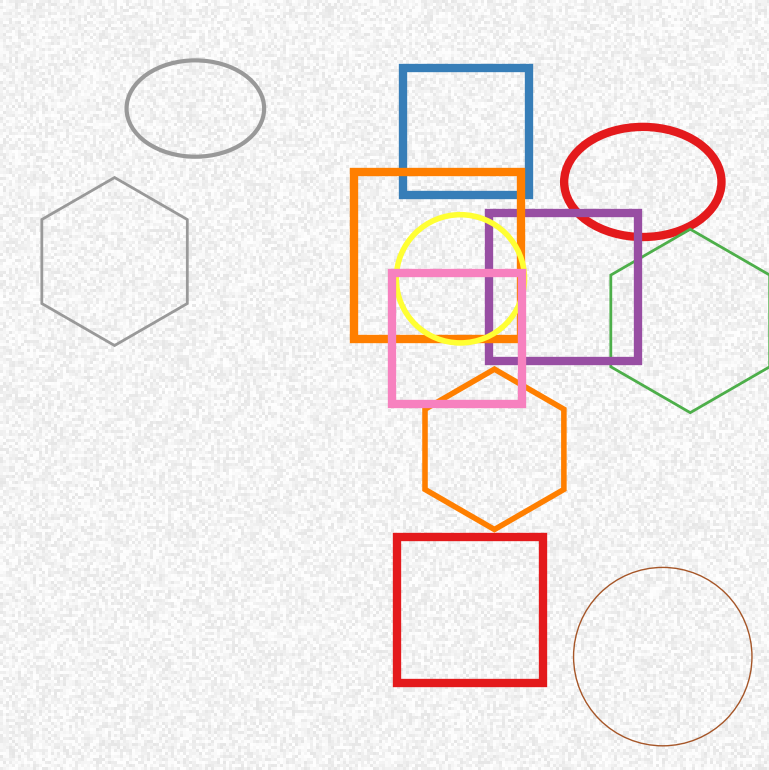[{"shape": "oval", "thickness": 3, "radius": 0.51, "center": [0.835, 0.764]}, {"shape": "square", "thickness": 3, "radius": 0.47, "center": [0.611, 0.208]}, {"shape": "square", "thickness": 3, "radius": 0.41, "center": [0.605, 0.829]}, {"shape": "hexagon", "thickness": 1, "radius": 0.6, "center": [0.896, 0.583]}, {"shape": "square", "thickness": 3, "radius": 0.48, "center": [0.732, 0.627]}, {"shape": "hexagon", "thickness": 2, "radius": 0.52, "center": [0.642, 0.416]}, {"shape": "square", "thickness": 3, "radius": 0.54, "center": [0.568, 0.668]}, {"shape": "circle", "thickness": 2, "radius": 0.42, "center": [0.598, 0.638]}, {"shape": "circle", "thickness": 0.5, "radius": 0.58, "center": [0.861, 0.147]}, {"shape": "square", "thickness": 3, "radius": 0.42, "center": [0.593, 0.56]}, {"shape": "hexagon", "thickness": 1, "radius": 0.55, "center": [0.149, 0.66]}, {"shape": "oval", "thickness": 1.5, "radius": 0.45, "center": [0.254, 0.859]}]